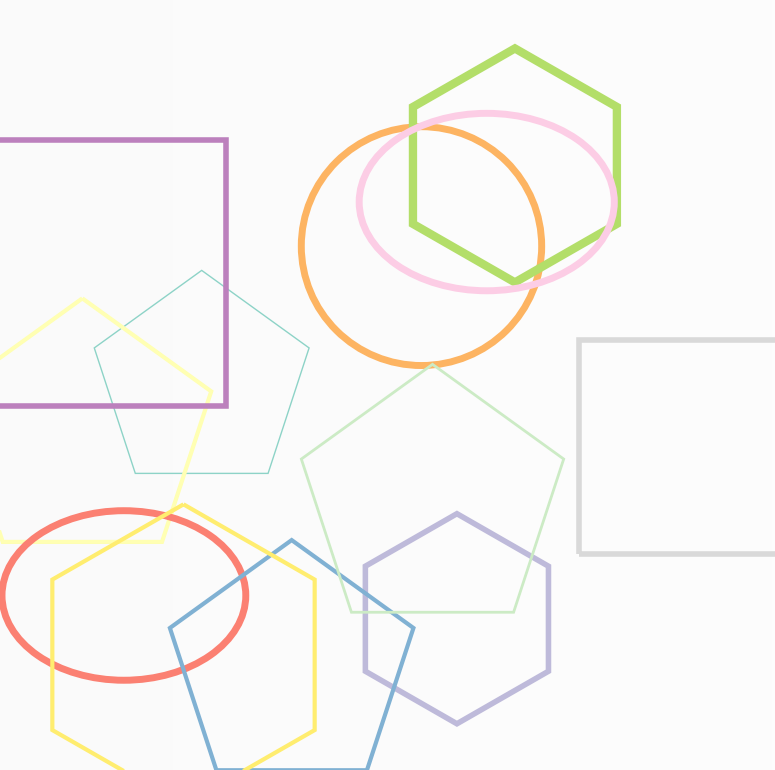[{"shape": "pentagon", "thickness": 0.5, "radius": 0.73, "center": [0.26, 0.503]}, {"shape": "pentagon", "thickness": 1.5, "radius": 0.87, "center": [0.106, 0.438]}, {"shape": "hexagon", "thickness": 2, "radius": 0.68, "center": [0.59, 0.196]}, {"shape": "oval", "thickness": 2.5, "radius": 0.79, "center": [0.16, 0.227]}, {"shape": "pentagon", "thickness": 1.5, "radius": 0.83, "center": [0.376, 0.133]}, {"shape": "circle", "thickness": 2.5, "radius": 0.78, "center": [0.544, 0.68]}, {"shape": "hexagon", "thickness": 3, "radius": 0.76, "center": [0.664, 0.785]}, {"shape": "oval", "thickness": 2.5, "radius": 0.82, "center": [0.628, 0.738]}, {"shape": "square", "thickness": 2, "radius": 0.69, "center": [0.886, 0.419]}, {"shape": "square", "thickness": 2, "radius": 0.86, "center": [0.119, 0.646]}, {"shape": "pentagon", "thickness": 1, "radius": 0.89, "center": [0.558, 0.349]}, {"shape": "hexagon", "thickness": 1.5, "radius": 0.98, "center": [0.237, 0.15]}]